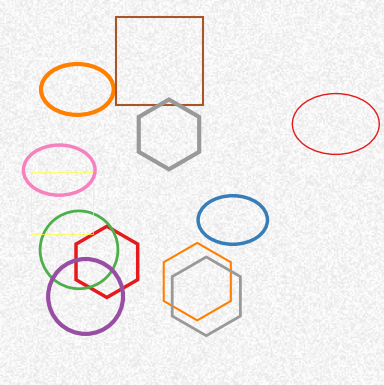[{"shape": "oval", "thickness": 1, "radius": 0.56, "center": [0.872, 0.678]}, {"shape": "hexagon", "thickness": 2.5, "radius": 0.46, "center": [0.278, 0.32]}, {"shape": "oval", "thickness": 2.5, "radius": 0.45, "center": [0.605, 0.429]}, {"shape": "circle", "thickness": 2, "radius": 0.51, "center": [0.205, 0.351]}, {"shape": "circle", "thickness": 3, "radius": 0.49, "center": [0.222, 0.23]}, {"shape": "oval", "thickness": 3, "radius": 0.47, "center": [0.201, 0.768]}, {"shape": "hexagon", "thickness": 1.5, "radius": 0.5, "center": [0.512, 0.268]}, {"shape": "square", "thickness": 0.5, "radius": 0.4, "center": [0.161, 0.472]}, {"shape": "square", "thickness": 1.5, "radius": 0.57, "center": [0.414, 0.842]}, {"shape": "oval", "thickness": 2.5, "radius": 0.47, "center": [0.154, 0.558]}, {"shape": "hexagon", "thickness": 2, "radius": 0.51, "center": [0.536, 0.23]}, {"shape": "hexagon", "thickness": 3, "radius": 0.45, "center": [0.439, 0.651]}]